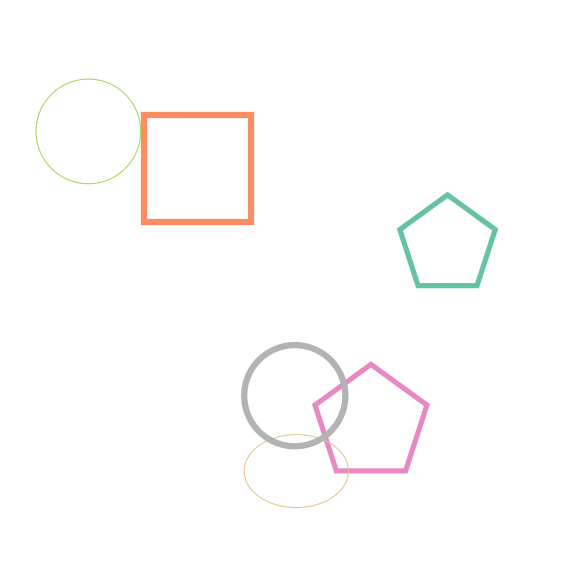[{"shape": "pentagon", "thickness": 2.5, "radius": 0.43, "center": [0.775, 0.575]}, {"shape": "square", "thickness": 3, "radius": 0.46, "center": [0.341, 0.707]}, {"shape": "pentagon", "thickness": 2.5, "radius": 0.51, "center": [0.642, 0.266]}, {"shape": "circle", "thickness": 0.5, "radius": 0.45, "center": [0.153, 0.772]}, {"shape": "oval", "thickness": 0.5, "radius": 0.45, "center": [0.513, 0.183]}, {"shape": "circle", "thickness": 3, "radius": 0.44, "center": [0.51, 0.314]}]